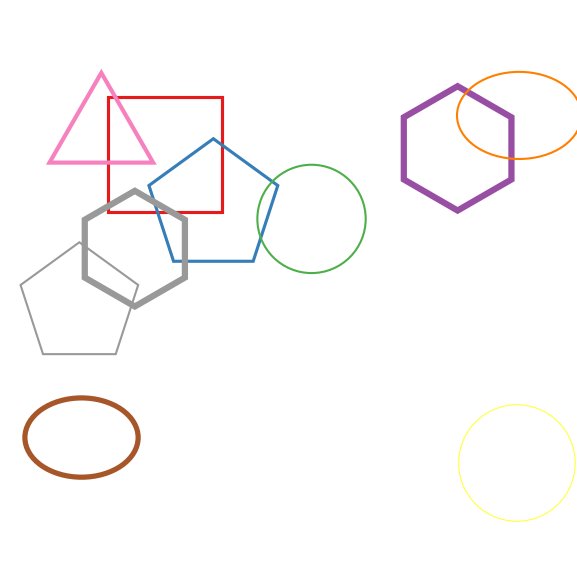[{"shape": "square", "thickness": 1.5, "radius": 0.5, "center": [0.286, 0.731]}, {"shape": "pentagon", "thickness": 1.5, "radius": 0.59, "center": [0.369, 0.642]}, {"shape": "circle", "thickness": 1, "radius": 0.47, "center": [0.539, 0.62]}, {"shape": "hexagon", "thickness": 3, "radius": 0.54, "center": [0.792, 0.742]}, {"shape": "oval", "thickness": 1, "radius": 0.54, "center": [0.899, 0.799]}, {"shape": "circle", "thickness": 0.5, "radius": 0.5, "center": [0.895, 0.197]}, {"shape": "oval", "thickness": 2.5, "radius": 0.49, "center": [0.141, 0.241]}, {"shape": "triangle", "thickness": 2, "radius": 0.52, "center": [0.175, 0.769]}, {"shape": "hexagon", "thickness": 3, "radius": 0.5, "center": [0.233, 0.569]}, {"shape": "pentagon", "thickness": 1, "radius": 0.54, "center": [0.137, 0.473]}]